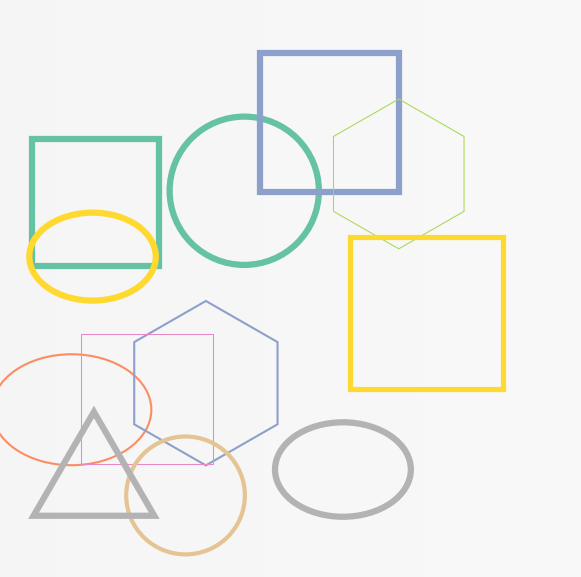[{"shape": "circle", "thickness": 3, "radius": 0.64, "center": [0.42, 0.669]}, {"shape": "square", "thickness": 3, "radius": 0.55, "center": [0.164, 0.648]}, {"shape": "oval", "thickness": 1, "radius": 0.69, "center": [0.123, 0.29]}, {"shape": "square", "thickness": 3, "radius": 0.6, "center": [0.567, 0.787]}, {"shape": "hexagon", "thickness": 1, "radius": 0.71, "center": [0.354, 0.336]}, {"shape": "square", "thickness": 0.5, "radius": 0.56, "center": [0.253, 0.308]}, {"shape": "hexagon", "thickness": 0.5, "radius": 0.65, "center": [0.686, 0.698]}, {"shape": "oval", "thickness": 3, "radius": 0.54, "center": [0.159, 0.555]}, {"shape": "square", "thickness": 2.5, "radius": 0.66, "center": [0.734, 0.457]}, {"shape": "circle", "thickness": 2, "radius": 0.51, "center": [0.319, 0.141]}, {"shape": "oval", "thickness": 3, "radius": 0.58, "center": [0.59, 0.186]}, {"shape": "triangle", "thickness": 3, "radius": 0.6, "center": [0.162, 0.166]}]